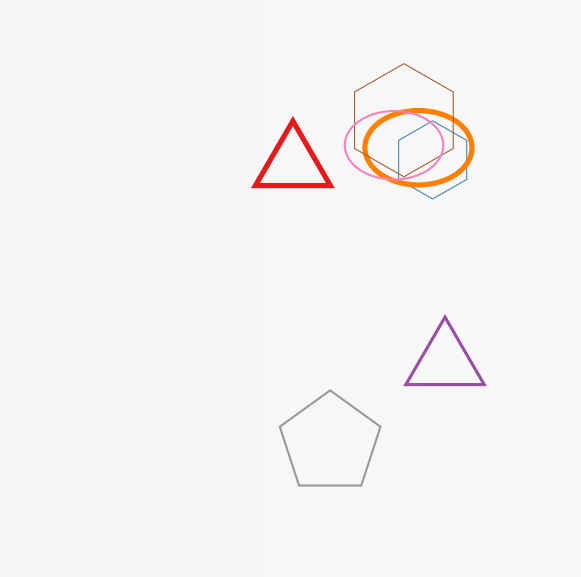[{"shape": "triangle", "thickness": 2.5, "radius": 0.37, "center": [0.504, 0.715]}, {"shape": "hexagon", "thickness": 0.5, "radius": 0.34, "center": [0.744, 0.722]}, {"shape": "triangle", "thickness": 1.5, "radius": 0.39, "center": [0.766, 0.372]}, {"shape": "oval", "thickness": 2.5, "radius": 0.46, "center": [0.72, 0.743]}, {"shape": "hexagon", "thickness": 0.5, "radius": 0.49, "center": [0.695, 0.791]}, {"shape": "oval", "thickness": 1, "radius": 0.42, "center": [0.678, 0.748]}, {"shape": "pentagon", "thickness": 1, "radius": 0.46, "center": [0.568, 0.232]}]